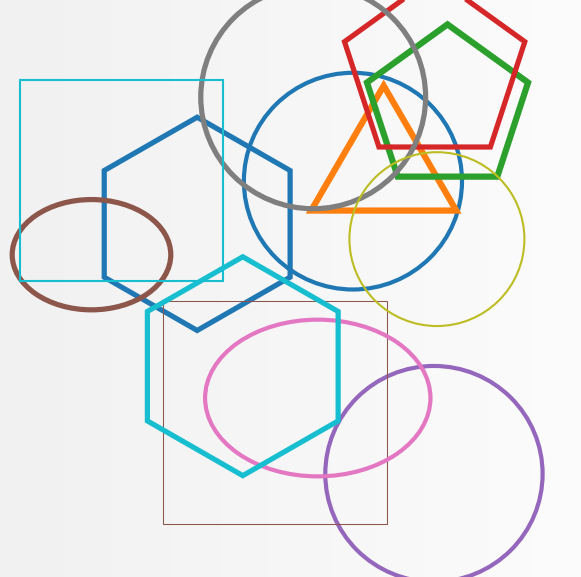[{"shape": "hexagon", "thickness": 2.5, "radius": 0.92, "center": [0.339, 0.612]}, {"shape": "circle", "thickness": 2, "radius": 0.94, "center": [0.607, 0.685]}, {"shape": "triangle", "thickness": 3, "radius": 0.72, "center": [0.66, 0.707]}, {"shape": "pentagon", "thickness": 3, "radius": 0.73, "center": [0.77, 0.811]}, {"shape": "pentagon", "thickness": 2.5, "radius": 0.82, "center": [0.748, 0.877]}, {"shape": "circle", "thickness": 2, "radius": 0.93, "center": [0.747, 0.178]}, {"shape": "oval", "thickness": 2.5, "radius": 0.68, "center": [0.157, 0.558]}, {"shape": "square", "thickness": 0.5, "radius": 0.97, "center": [0.474, 0.284]}, {"shape": "oval", "thickness": 2, "radius": 0.97, "center": [0.547, 0.31]}, {"shape": "circle", "thickness": 2.5, "radius": 0.97, "center": [0.539, 0.831]}, {"shape": "circle", "thickness": 1, "radius": 0.75, "center": [0.752, 0.585]}, {"shape": "hexagon", "thickness": 2.5, "radius": 0.95, "center": [0.418, 0.365]}, {"shape": "square", "thickness": 1, "radius": 0.87, "center": [0.209, 0.686]}]